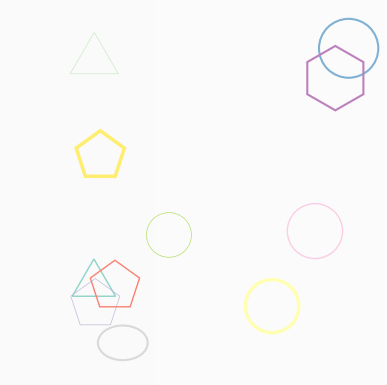[{"shape": "triangle", "thickness": 1, "radius": 0.32, "center": [0.242, 0.263]}, {"shape": "circle", "thickness": 2.5, "radius": 0.34, "center": [0.702, 0.205]}, {"shape": "pentagon", "thickness": 0.5, "radius": 0.33, "center": [0.246, 0.21]}, {"shape": "pentagon", "thickness": 1, "radius": 0.33, "center": [0.297, 0.257]}, {"shape": "circle", "thickness": 1.5, "radius": 0.38, "center": [0.9, 0.875]}, {"shape": "circle", "thickness": 0.5, "radius": 0.29, "center": [0.436, 0.39]}, {"shape": "circle", "thickness": 1, "radius": 0.36, "center": [0.813, 0.4]}, {"shape": "oval", "thickness": 1.5, "radius": 0.32, "center": [0.317, 0.11]}, {"shape": "hexagon", "thickness": 1.5, "radius": 0.42, "center": [0.865, 0.797]}, {"shape": "triangle", "thickness": 0.5, "radius": 0.36, "center": [0.243, 0.844]}, {"shape": "pentagon", "thickness": 2.5, "radius": 0.33, "center": [0.259, 0.595]}]